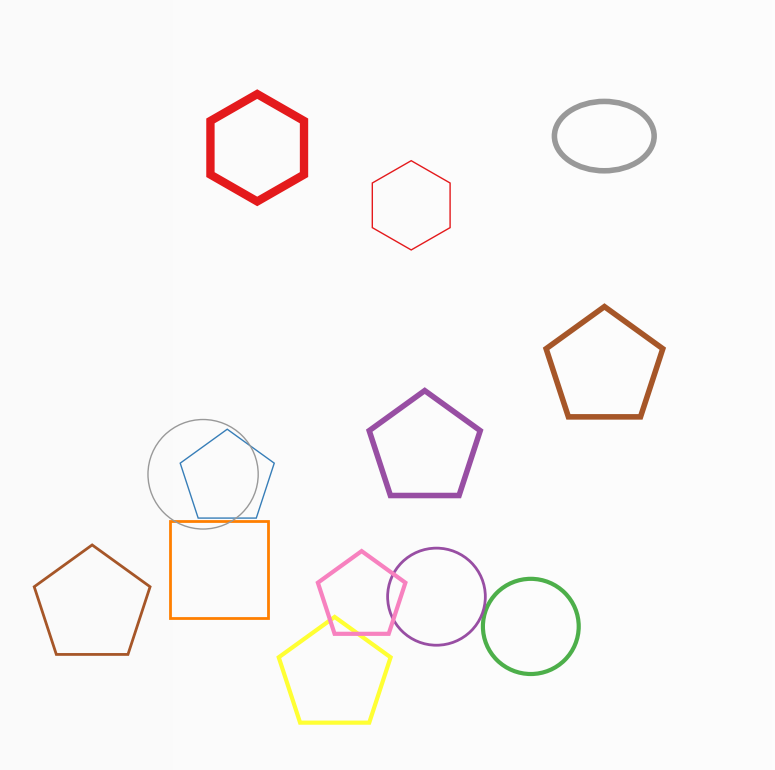[{"shape": "hexagon", "thickness": 0.5, "radius": 0.29, "center": [0.531, 0.733]}, {"shape": "hexagon", "thickness": 3, "radius": 0.35, "center": [0.332, 0.808]}, {"shape": "pentagon", "thickness": 0.5, "radius": 0.32, "center": [0.293, 0.379]}, {"shape": "circle", "thickness": 1.5, "radius": 0.31, "center": [0.685, 0.186]}, {"shape": "pentagon", "thickness": 2, "radius": 0.38, "center": [0.548, 0.417]}, {"shape": "circle", "thickness": 1, "radius": 0.32, "center": [0.563, 0.225]}, {"shape": "square", "thickness": 1, "radius": 0.32, "center": [0.283, 0.26]}, {"shape": "pentagon", "thickness": 1.5, "radius": 0.38, "center": [0.432, 0.123]}, {"shape": "pentagon", "thickness": 1, "radius": 0.39, "center": [0.119, 0.214]}, {"shape": "pentagon", "thickness": 2, "radius": 0.4, "center": [0.78, 0.523]}, {"shape": "pentagon", "thickness": 1.5, "radius": 0.3, "center": [0.467, 0.225]}, {"shape": "circle", "thickness": 0.5, "radius": 0.36, "center": [0.262, 0.384]}, {"shape": "oval", "thickness": 2, "radius": 0.32, "center": [0.78, 0.823]}]